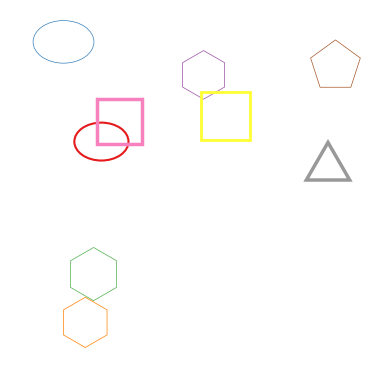[{"shape": "oval", "thickness": 1.5, "radius": 0.35, "center": [0.263, 0.632]}, {"shape": "oval", "thickness": 0.5, "radius": 0.4, "center": [0.165, 0.891]}, {"shape": "hexagon", "thickness": 0.5, "radius": 0.35, "center": [0.243, 0.288]}, {"shape": "hexagon", "thickness": 0.5, "radius": 0.32, "center": [0.529, 0.806]}, {"shape": "hexagon", "thickness": 0.5, "radius": 0.33, "center": [0.222, 0.163]}, {"shape": "square", "thickness": 2, "radius": 0.32, "center": [0.585, 0.699]}, {"shape": "pentagon", "thickness": 0.5, "radius": 0.34, "center": [0.871, 0.828]}, {"shape": "square", "thickness": 2.5, "radius": 0.29, "center": [0.311, 0.684]}, {"shape": "triangle", "thickness": 2.5, "radius": 0.33, "center": [0.852, 0.565]}]